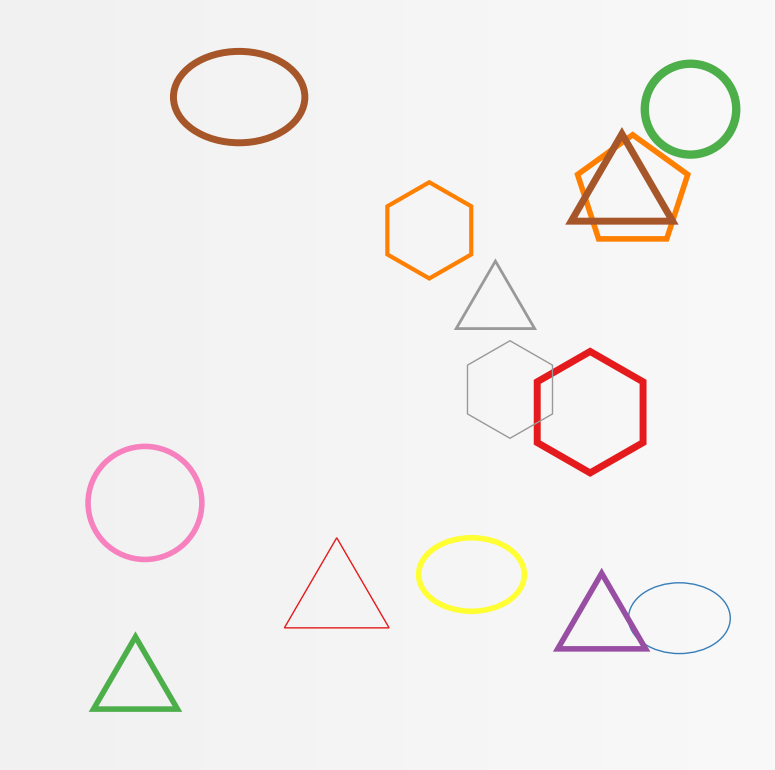[{"shape": "hexagon", "thickness": 2.5, "radius": 0.39, "center": [0.761, 0.465]}, {"shape": "triangle", "thickness": 0.5, "radius": 0.39, "center": [0.434, 0.224]}, {"shape": "oval", "thickness": 0.5, "radius": 0.33, "center": [0.877, 0.197]}, {"shape": "circle", "thickness": 3, "radius": 0.3, "center": [0.891, 0.858]}, {"shape": "triangle", "thickness": 2, "radius": 0.31, "center": [0.175, 0.11]}, {"shape": "triangle", "thickness": 2, "radius": 0.33, "center": [0.776, 0.19]}, {"shape": "hexagon", "thickness": 1.5, "radius": 0.31, "center": [0.554, 0.701]}, {"shape": "pentagon", "thickness": 2, "radius": 0.37, "center": [0.816, 0.75]}, {"shape": "oval", "thickness": 2, "radius": 0.34, "center": [0.608, 0.254]}, {"shape": "oval", "thickness": 2.5, "radius": 0.42, "center": [0.309, 0.874]}, {"shape": "triangle", "thickness": 2.5, "radius": 0.38, "center": [0.802, 0.751]}, {"shape": "circle", "thickness": 2, "radius": 0.37, "center": [0.187, 0.347]}, {"shape": "triangle", "thickness": 1, "radius": 0.29, "center": [0.639, 0.602]}, {"shape": "hexagon", "thickness": 0.5, "radius": 0.32, "center": [0.658, 0.494]}]